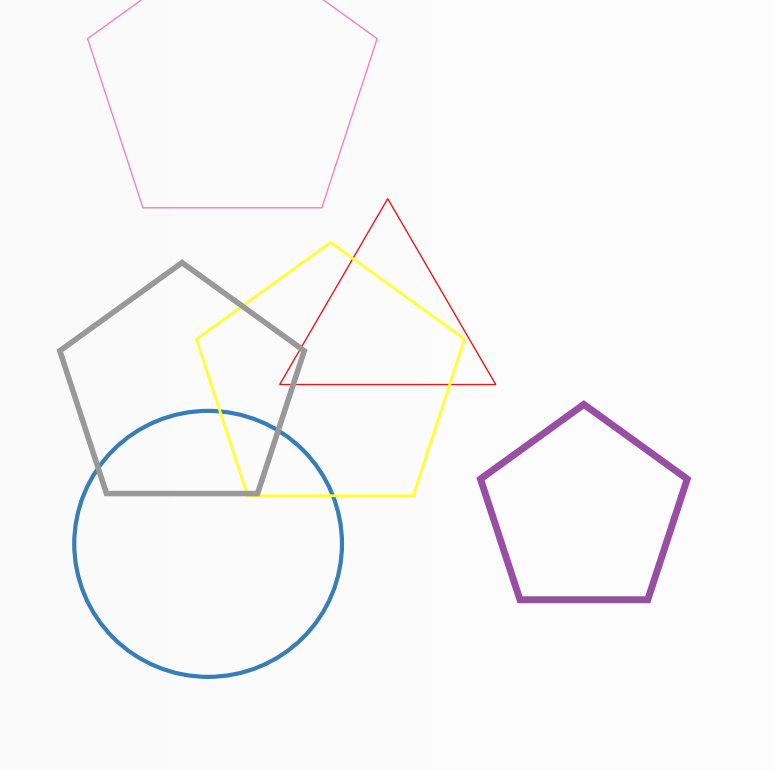[{"shape": "triangle", "thickness": 0.5, "radius": 0.8, "center": [0.5, 0.581]}, {"shape": "circle", "thickness": 1.5, "radius": 0.86, "center": [0.269, 0.294]}, {"shape": "pentagon", "thickness": 2.5, "radius": 0.7, "center": [0.753, 0.335]}, {"shape": "pentagon", "thickness": 1, "radius": 0.91, "center": [0.426, 0.503]}, {"shape": "pentagon", "thickness": 0.5, "radius": 0.98, "center": [0.3, 0.889]}, {"shape": "pentagon", "thickness": 2, "radius": 0.83, "center": [0.235, 0.493]}]